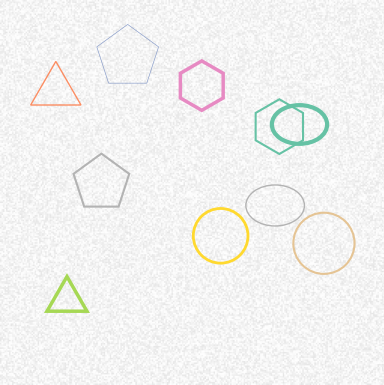[{"shape": "hexagon", "thickness": 1.5, "radius": 0.36, "center": [0.726, 0.671]}, {"shape": "oval", "thickness": 3, "radius": 0.36, "center": [0.778, 0.677]}, {"shape": "triangle", "thickness": 1, "radius": 0.38, "center": [0.145, 0.765]}, {"shape": "pentagon", "thickness": 0.5, "radius": 0.42, "center": [0.332, 0.852]}, {"shape": "hexagon", "thickness": 2.5, "radius": 0.32, "center": [0.524, 0.778]}, {"shape": "triangle", "thickness": 2.5, "radius": 0.3, "center": [0.174, 0.222]}, {"shape": "circle", "thickness": 2, "radius": 0.35, "center": [0.573, 0.387]}, {"shape": "circle", "thickness": 1.5, "radius": 0.4, "center": [0.841, 0.368]}, {"shape": "pentagon", "thickness": 1.5, "radius": 0.38, "center": [0.263, 0.525]}, {"shape": "oval", "thickness": 1, "radius": 0.38, "center": [0.715, 0.466]}]